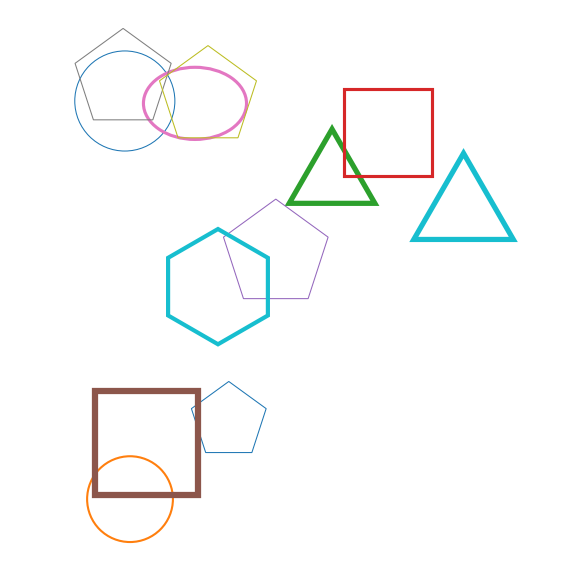[{"shape": "circle", "thickness": 0.5, "radius": 0.43, "center": [0.216, 0.824]}, {"shape": "pentagon", "thickness": 0.5, "radius": 0.34, "center": [0.396, 0.271]}, {"shape": "circle", "thickness": 1, "radius": 0.37, "center": [0.225, 0.135]}, {"shape": "triangle", "thickness": 2.5, "radius": 0.43, "center": [0.575, 0.69]}, {"shape": "square", "thickness": 1.5, "radius": 0.38, "center": [0.672, 0.77]}, {"shape": "pentagon", "thickness": 0.5, "radius": 0.48, "center": [0.478, 0.559]}, {"shape": "square", "thickness": 3, "radius": 0.45, "center": [0.254, 0.232]}, {"shape": "oval", "thickness": 1.5, "radius": 0.45, "center": [0.338, 0.82]}, {"shape": "pentagon", "thickness": 0.5, "radius": 0.44, "center": [0.213, 0.862]}, {"shape": "pentagon", "thickness": 0.5, "radius": 0.44, "center": [0.36, 0.832]}, {"shape": "hexagon", "thickness": 2, "radius": 0.5, "center": [0.377, 0.503]}, {"shape": "triangle", "thickness": 2.5, "radius": 0.5, "center": [0.803, 0.634]}]